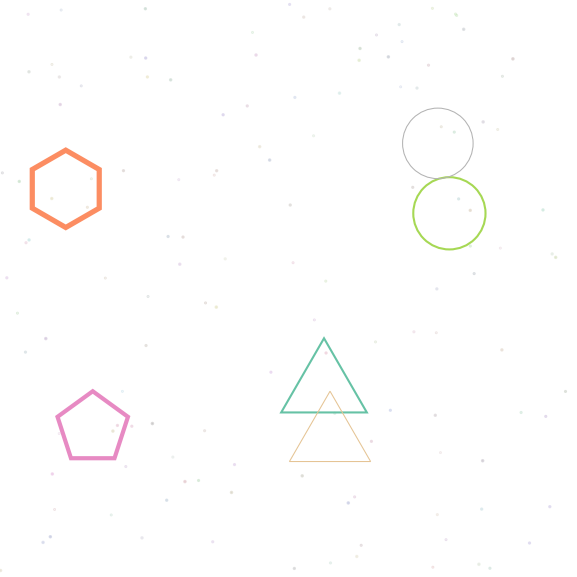[{"shape": "triangle", "thickness": 1, "radius": 0.43, "center": [0.561, 0.328]}, {"shape": "hexagon", "thickness": 2.5, "radius": 0.33, "center": [0.114, 0.672]}, {"shape": "pentagon", "thickness": 2, "radius": 0.32, "center": [0.161, 0.258]}, {"shape": "circle", "thickness": 1, "radius": 0.31, "center": [0.778, 0.63]}, {"shape": "triangle", "thickness": 0.5, "radius": 0.41, "center": [0.571, 0.241]}, {"shape": "circle", "thickness": 0.5, "radius": 0.31, "center": [0.758, 0.751]}]